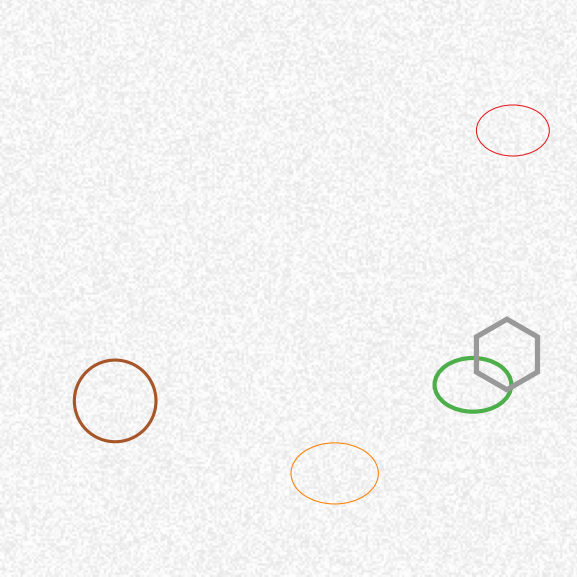[{"shape": "oval", "thickness": 0.5, "radius": 0.32, "center": [0.888, 0.773]}, {"shape": "oval", "thickness": 2, "radius": 0.33, "center": [0.819, 0.333]}, {"shape": "oval", "thickness": 0.5, "radius": 0.38, "center": [0.58, 0.179]}, {"shape": "circle", "thickness": 1.5, "radius": 0.35, "center": [0.199, 0.305]}, {"shape": "hexagon", "thickness": 2.5, "radius": 0.31, "center": [0.878, 0.385]}]